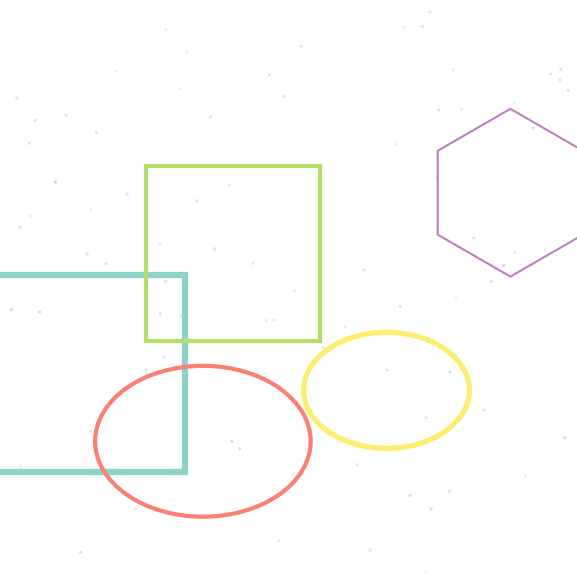[{"shape": "square", "thickness": 3, "radius": 0.85, "center": [0.15, 0.352]}, {"shape": "oval", "thickness": 2, "radius": 0.93, "center": [0.351, 0.235]}, {"shape": "square", "thickness": 2, "radius": 0.76, "center": [0.403, 0.56]}, {"shape": "hexagon", "thickness": 1, "radius": 0.73, "center": [0.884, 0.665]}, {"shape": "oval", "thickness": 2.5, "radius": 0.72, "center": [0.669, 0.323]}]